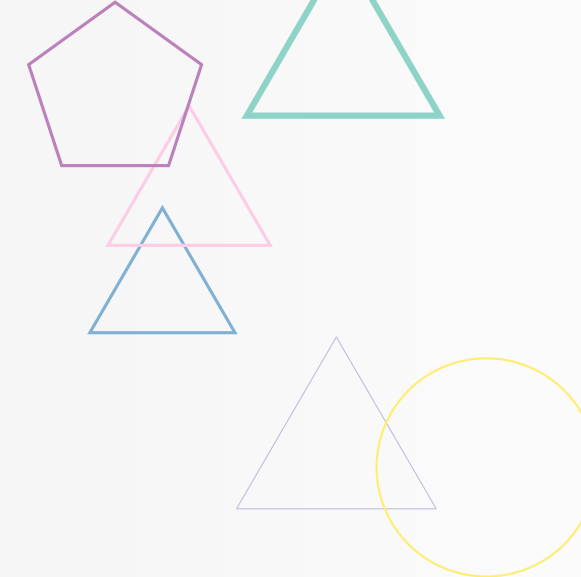[{"shape": "triangle", "thickness": 3, "radius": 0.96, "center": [0.591, 0.895]}, {"shape": "triangle", "thickness": 0.5, "radius": 0.99, "center": [0.579, 0.217]}, {"shape": "triangle", "thickness": 1.5, "radius": 0.72, "center": [0.279, 0.495]}, {"shape": "triangle", "thickness": 1.5, "radius": 0.81, "center": [0.325, 0.655]}, {"shape": "pentagon", "thickness": 1.5, "radius": 0.78, "center": [0.198, 0.839]}, {"shape": "circle", "thickness": 1, "radius": 0.94, "center": [0.837, 0.19]}]